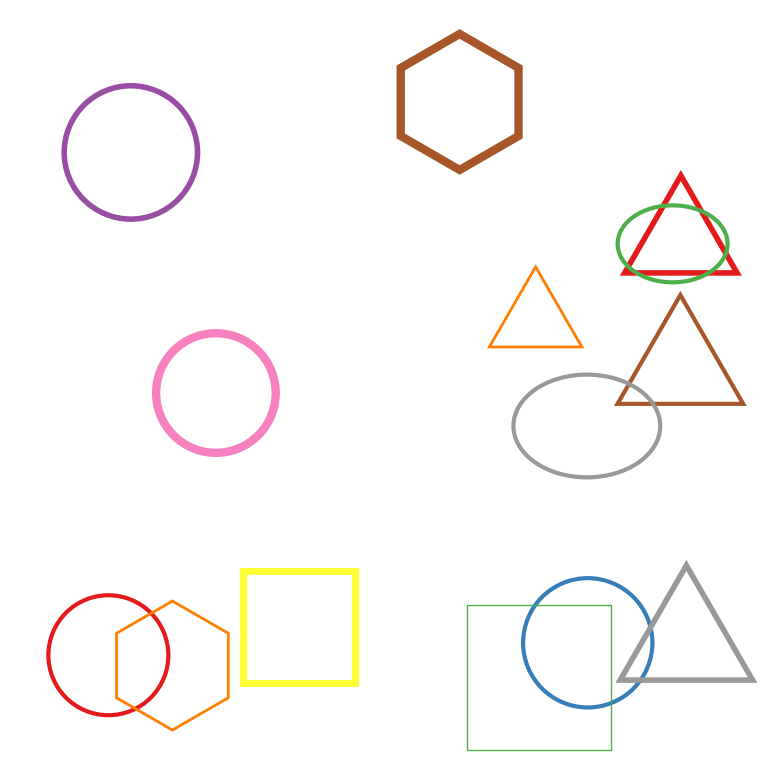[{"shape": "circle", "thickness": 1.5, "radius": 0.39, "center": [0.141, 0.149]}, {"shape": "triangle", "thickness": 2, "radius": 0.42, "center": [0.884, 0.688]}, {"shape": "circle", "thickness": 1.5, "radius": 0.42, "center": [0.763, 0.165]}, {"shape": "oval", "thickness": 1.5, "radius": 0.36, "center": [0.874, 0.683]}, {"shape": "square", "thickness": 0.5, "radius": 0.47, "center": [0.7, 0.12]}, {"shape": "circle", "thickness": 2, "radius": 0.43, "center": [0.17, 0.802]}, {"shape": "hexagon", "thickness": 1, "radius": 0.42, "center": [0.224, 0.136]}, {"shape": "triangle", "thickness": 1, "radius": 0.35, "center": [0.696, 0.584]}, {"shape": "square", "thickness": 2.5, "radius": 0.36, "center": [0.389, 0.185]}, {"shape": "hexagon", "thickness": 3, "radius": 0.44, "center": [0.597, 0.868]}, {"shape": "triangle", "thickness": 1.5, "radius": 0.47, "center": [0.884, 0.523]}, {"shape": "circle", "thickness": 3, "radius": 0.39, "center": [0.28, 0.49]}, {"shape": "oval", "thickness": 1.5, "radius": 0.48, "center": [0.762, 0.447]}, {"shape": "triangle", "thickness": 2, "radius": 0.5, "center": [0.891, 0.166]}]